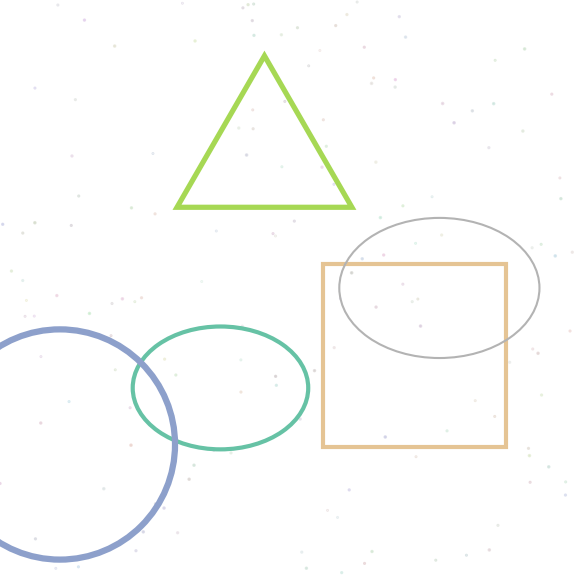[{"shape": "oval", "thickness": 2, "radius": 0.76, "center": [0.382, 0.327]}, {"shape": "circle", "thickness": 3, "radius": 1.0, "center": [0.104, 0.229]}, {"shape": "triangle", "thickness": 2.5, "radius": 0.87, "center": [0.458, 0.728]}, {"shape": "square", "thickness": 2, "radius": 0.79, "center": [0.718, 0.384]}, {"shape": "oval", "thickness": 1, "radius": 0.87, "center": [0.761, 0.5]}]